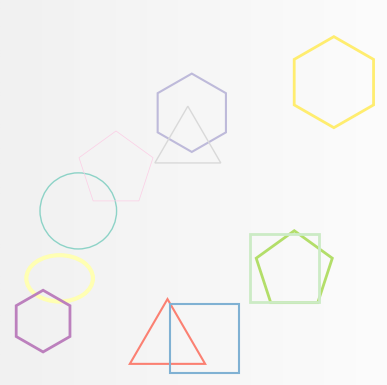[{"shape": "circle", "thickness": 1, "radius": 0.49, "center": [0.202, 0.452]}, {"shape": "oval", "thickness": 3, "radius": 0.43, "center": [0.154, 0.277]}, {"shape": "hexagon", "thickness": 1.5, "radius": 0.51, "center": [0.495, 0.707]}, {"shape": "triangle", "thickness": 1.5, "radius": 0.56, "center": [0.432, 0.111]}, {"shape": "square", "thickness": 1.5, "radius": 0.45, "center": [0.528, 0.122]}, {"shape": "pentagon", "thickness": 2, "radius": 0.52, "center": [0.759, 0.297]}, {"shape": "pentagon", "thickness": 0.5, "radius": 0.5, "center": [0.299, 0.559]}, {"shape": "triangle", "thickness": 1, "radius": 0.49, "center": [0.485, 0.626]}, {"shape": "hexagon", "thickness": 2, "radius": 0.4, "center": [0.111, 0.166]}, {"shape": "square", "thickness": 2, "radius": 0.44, "center": [0.734, 0.304]}, {"shape": "hexagon", "thickness": 2, "radius": 0.59, "center": [0.862, 0.787]}]